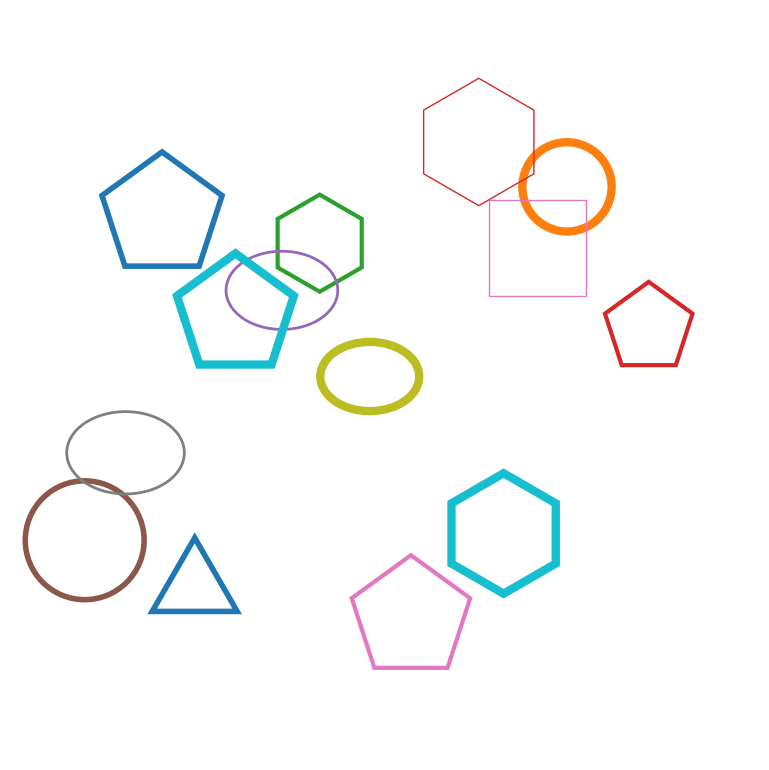[{"shape": "triangle", "thickness": 2, "radius": 0.32, "center": [0.253, 0.238]}, {"shape": "pentagon", "thickness": 2, "radius": 0.41, "center": [0.21, 0.721]}, {"shape": "circle", "thickness": 3, "radius": 0.29, "center": [0.736, 0.757]}, {"shape": "hexagon", "thickness": 1.5, "radius": 0.32, "center": [0.415, 0.684]}, {"shape": "pentagon", "thickness": 1.5, "radius": 0.3, "center": [0.843, 0.574]}, {"shape": "hexagon", "thickness": 0.5, "radius": 0.41, "center": [0.622, 0.816]}, {"shape": "oval", "thickness": 1, "radius": 0.36, "center": [0.366, 0.623]}, {"shape": "circle", "thickness": 2, "radius": 0.39, "center": [0.11, 0.298]}, {"shape": "pentagon", "thickness": 1.5, "radius": 0.4, "center": [0.534, 0.198]}, {"shape": "square", "thickness": 0.5, "radius": 0.31, "center": [0.698, 0.678]}, {"shape": "oval", "thickness": 1, "radius": 0.38, "center": [0.163, 0.412]}, {"shape": "oval", "thickness": 3, "radius": 0.32, "center": [0.48, 0.511]}, {"shape": "pentagon", "thickness": 3, "radius": 0.4, "center": [0.306, 0.591]}, {"shape": "hexagon", "thickness": 3, "radius": 0.39, "center": [0.654, 0.307]}]